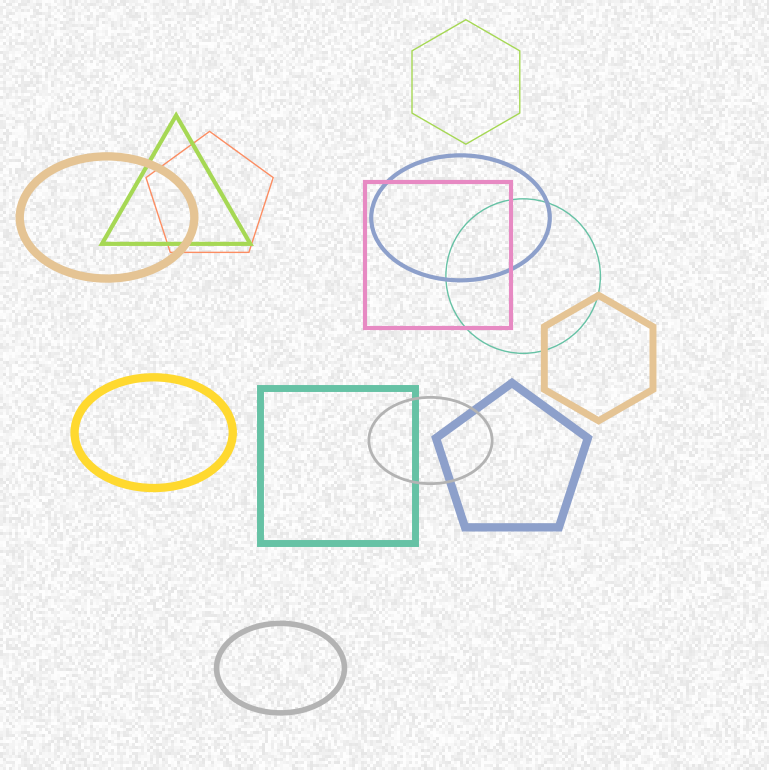[{"shape": "square", "thickness": 2.5, "radius": 0.5, "center": [0.438, 0.396]}, {"shape": "circle", "thickness": 0.5, "radius": 0.5, "center": [0.679, 0.641]}, {"shape": "pentagon", "thickness": 0.5, "radius": 0.43, "center": [0.272, 0.743]}, {"shape": "pentagon", "thickness": 3, "radius": 0.52, "center": [0.665, 0.399]}, {"shape": "oval", "thickness": 1.5, "radius": 0.58, "center": [0.598, 0.717]}, {"shape": "square", "thickness": 1.5, "radius": 0.47, "center": [0.569, 0.669]}, {"shape": "triangle", "thickness": 1.5, "radius": 0.56, "center": [0.229, 0.739]}, {"shape": "hexagon", "thickness": 0.5, "radius": 0.4, "center": [0.605, 0.894]}, {"shape": "oval", "thickness": 3, "radius": 0.51, "center": [0.2, 0.438]}, {"shape": "hexagon", "thickness": 2.5, "radius": 0.41, "center": [0.777, 0.535]}, {"shape": "oval", "thickness": 3, "radius": 0.57, "center": [0.139, 0.718]}, {"shape": "oval", "thickness": 1, "radius": 0.4, "center": [0.559, 0.428]}, {"shape": "oval", "thickness": 2, "radius": 0.42, "center": [0.364, 0.132]}]